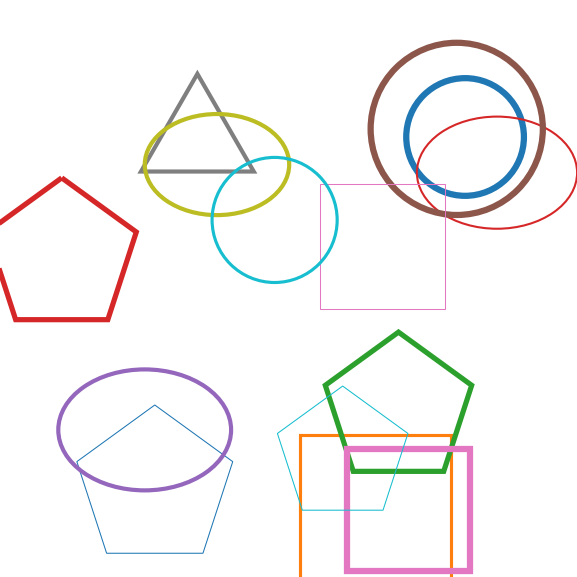[{"shape": "circle", "thickness": 3, "radius": 0.51, "center": [0.805, 0.762]}, {"shape": "pentagon", "thickness": 0.5, "radius": 0.71, "center": [0.268, 0.156]}, {"shape": "square", "thickness": 1.5, "radius": 0.66, "center": [0.65, 0.115]}, {"shape": "pentagon", "thickness": 2.5, "radius": 0.67, "center": [0.69, 0.291]}, {"shape": "pentagon", "thickness": 2.5, "radius": 0.68, "center": [0.107, 0.555]}, {"shape": "oval", "thickness": 1, "radius": 0.69, "center": [0.861, 0.7]}, {"shape": "oval", "thickness": 2, "radius": 0.75, "center": [0.251, 0.255]}, {"shape": "circle", "thickness": 3, "radius": 0.75, "center": [0.791, 0.776]}, {"shape": "square", "thickness": 3, "radius": 0.53, "center": [0.707, 0.116]}, {"shape": "square", "thickness": 0.5, "radius": 0.54, "center": [0.662, 0.572]}, {"shape": "triangle", "thickness": 2, "radius": 0.56, "center": [0.342, 0.758]}, {"shape": "oval", "thickness": 2, "radius": 0.63, "center": [0.376, 0.714]}, {"shape": "pentagon", "thickness": 0.5, "radius": 0.59, "center": [0.593, 0.212]}, {"shape": "circle", "thickness": 1.5, "radius": 0.54, "center": [0.476, 0.618]}]